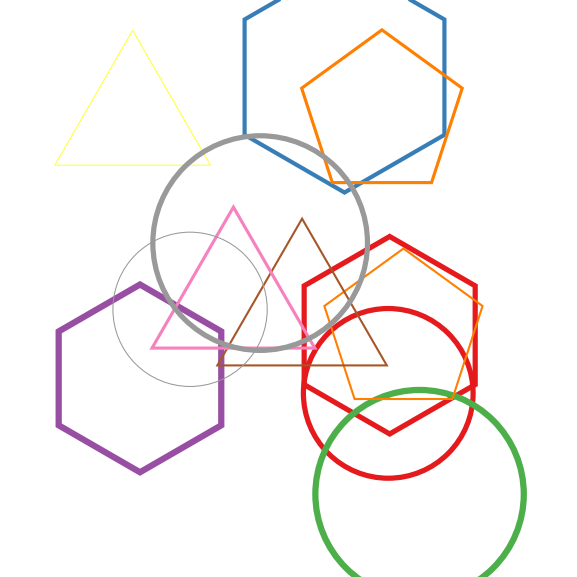[{"shape": "circle", "thickness": 2.5, "radius": 0.73, "center": [0.672, 0.318]}, {"shape": "hexagon", "thickness": 2.5, "radius": 0.85, "center": [0.675, 0.419]}, {"shape": "hexagon", "thickness": 2, "radius": 1.0, "center": [0.597, 0.866]}, {"shape": "circle", "thickness": 3, "radius": 0.9, "center": [0.727, 0.143]}, {"shape": "hexagon", "thickness": 3, "radius": 0.81, "center": [0.242, 0.344]}, {"shape": "pentagon", "thickness": 1.5, "radius": 0.73, "center": [0.661, 0.801]}, {"shape": "pentagon", "thickness": 1, "radius": 0.72, "center": [0.699, 0.425]}, {"shape": "triangle", "thickness": 0.5, "radius": 0.78, "center": [0.23, 0.791]}, {"shape": "triangle", "thickness": 1, "radius": 0.85, "center": [0.523, 0.451]}, {"shape": "triangle", "thickness": 1.5, "radius": 0.81, "center": [0.404, 0.478]}, {"shape": "circle", "thickness": 2.5, "radius": 0.93, "center": [0.45, 0.578]}, {"shape": "circle", "thickness": 0.5, "radius": 0.67, "center": [0.329, 0.464]}]